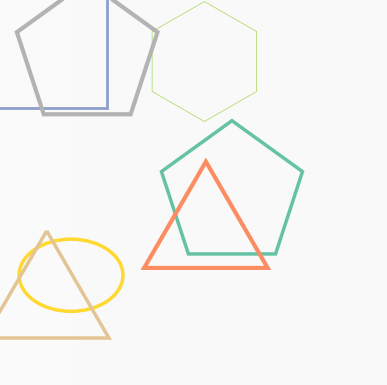[{"shape": "pentagon", "thickness": 2.5, "radius": 0.96, "center": [0.599, 0.495]}, {"shape": "triangle", "thickness": 3, "radius": 0.92, "center": [0.531, 0.396]}, {"shape": "square", "thickness": 2, "radius": 0.83, "center": [0.111, 0.884]}, {"shape": "hexagon", "thickness": 0.5, "radius": 0.78, "center": [0.527, 0.84]}, {"shape": "oval", "thickness": 2.5, "radius": 0.67, "center": [0.183, 0.285]}, {"shape": "triangle", "thickness": 2.5, "radius": 0.93, "center": [0.12, 0.215]}, {"shape": "pentagon", "thickness": 3, "radius": 0.95, "center": [0.225, 0.858]}]